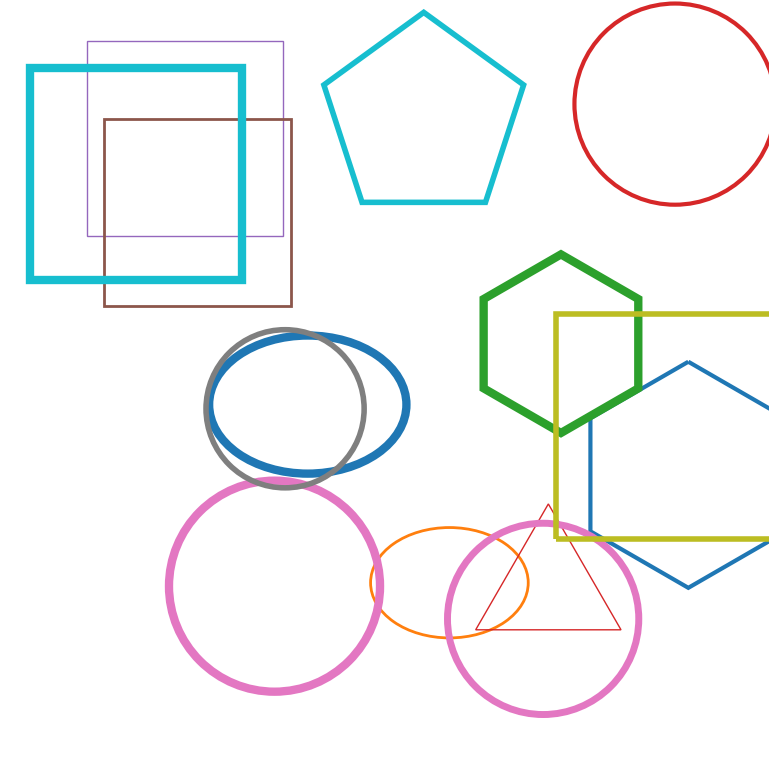[{"shape": "hexagon", "thickness": 1.5, "radius": 0.73, "center": [0.894, 0.383]}, {"shape": "oval", "thickness": 3, "radius": 0.64, "center": [0.4, 0.475]}, {"shape": "oval", "thickness": 1, "radius": 0.51, "center": [0.584, 0.243]}, {"shape": "hexagon", "thickness": 3, "radius": 0.58, "center": [0.729, 0.554]}, {"shape": "circle", "thickness": 1.5, "radius": 0.65, "center": [0.877, 0.865]}, {"shape": "triangle", "thickness": 0.5, "radius": 0.54, "center": [0.712, 0.237]}, {"shape": "square", "thickness": 0.5, "radius": 0.63, "center": [0.24, 0.82]}, {"shape": "square", "thickness": 1, "radius": 0.61, "center": [0.257, 0.724]}, {"shape": "circle", "thickness": 3, "radius": 0.69, "center": [0.357, 0.239]}, {"shape": "circle", "thickness": 2.5, "radius": 0.62, "center": [0.705, 0.196]}, {"shape": "circle", "thickness": 2, "radius": 0.51, "center": [0.37, 0.469]}, {"shape": "square", "thickness": 2, "radius": 0.73, "center": [0.868, 0.447]}, {"shape": "square", "thickness": 3, "radius": 0.69, "center": [0.177, 0.774]}, {"shape": "pentagon", "thickness": 2, "radius": 0.68, "center": [0.55, 0.848]}]